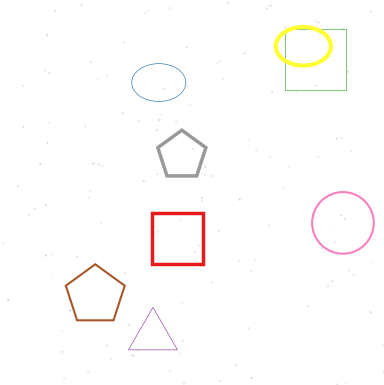[{"shape": "square", "thickness": 2.5, "radius": 0.33, "center": [0.46, 0.381]}, {"shape": "oval", "thickness": 0.5, "radius": 0.35, "center": [0.412, 0.786]}, {"shape": "square", "thickness": 0.5, "radius": 0.4, "center": [0.819, 0.845]}, {"shape": "triangle", "thickness": 0.5, "radius": 0.37, "center": [0.397, 0.128]}, {"shape": "oval", "thickness": 3, "radius": 0.36, "center": [0.788, 0.88]}, {"shape": "pentagon", "thickness": 1.5, "radius": 0.4, "center": [0.247, 0.233]}, {"shape": "circle", "thickness": 1.5, "radius": 0.4, "center": [0.891, 0.421]}, {"shape": "pentagon", "thickness": 2.5, "radius": 0.33, "center": [0.472, 0.596]}]